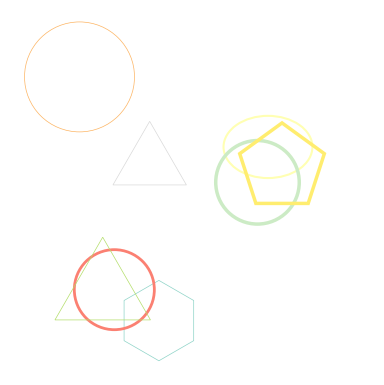[{"shape": "hexagon", "thickness": 0.5, "radius": 0.52, "center": [0.413, 0.167]}, {"shape": "oval", "thickness": 1.5, "radius": 0.58, "center": [0.696, 0.618]}, {"shape": "circle", "thickness": 2, "radius": 0.52, "center": [0.297, 0.248]}, {"shape": "circle", "thickness": 0.5, "radius": 0.71, "center": [0.207, 0.8]}, {"shape": "triangle", "thickness": 0.5, "radius": 0.72, "center": [0.267, 0.241]}, {"shape": "triangle", "thickness": 0.5, "radius": 0.55, "center": [0.389, 0.575]}, {"shape": "circle", "thickness": 2.5, "radius": 0.54, "center": [0.669, 0.526]}, {"shape": "pentagon", "thickness": 2.5, "radius": 0.58, "center": [0.733, 0.565]}]